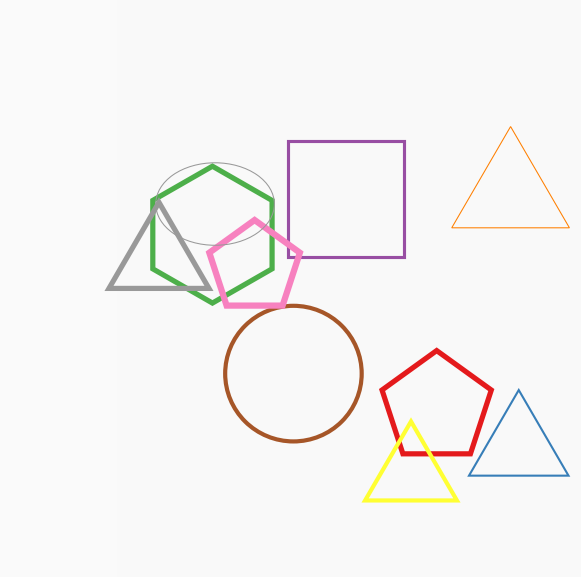[{"shape": "pentagon", "thickness": 2.5, "radius": 0.49, "center": [0.751, 0.293]}, {"shape": "triangle", "thickness": 1, "radius": 0.49, "center": [0.892, 0.225]}, {"shape": "hexagon", "thickness": 2.5, "radius": 0.59, "center": [0.365, 0.593]}, {"shape": "square", "thickness": 1.5, "radius": 0.5, "center": [0.595, 0.655]}, {"shape": "triangle", "thickness": 0.5, "radius": 0.58, "center": [0.878, 0.663]}, {"shape": "triangle", "thickness": 2, "radius": 0.46, "center": [0.707, 0.178]}, {"shape": "circle", "thickness": 2, "radius": 0.59, "center": [0.505, 0.352]}, {"shape": "pentagon", "thickness": 3, "radius": 0.41, "center": [0.438, 0.536]}, {"shape": "oval", "thickness": 0.5, "radius": 0.51, "center": [0.37, 0.646]}, {"shape": "triangle", "thickness": 2.5, "radius": 0.5, "center": [0.274, 0.549]}]